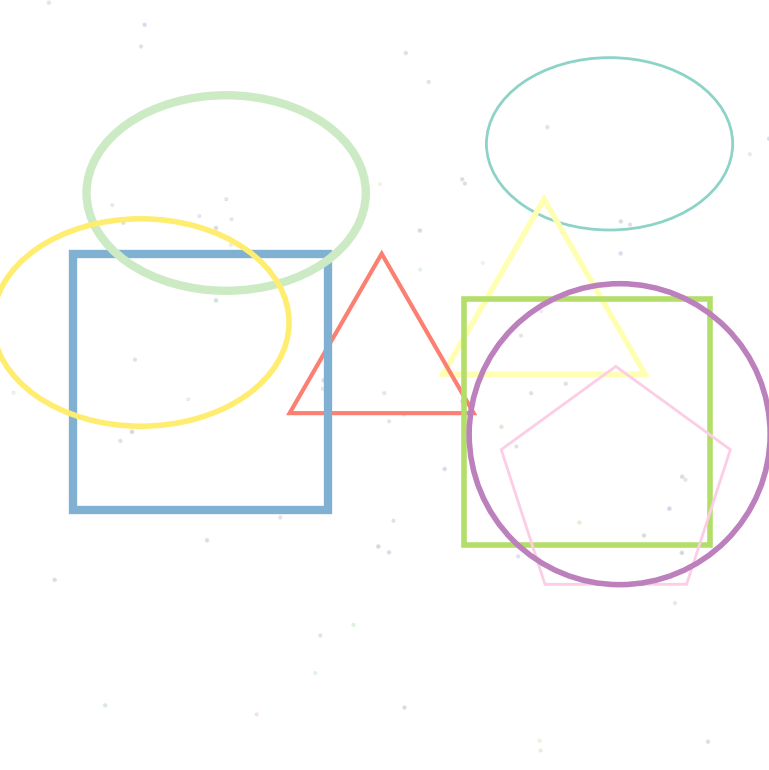[{"shape": "oval", "thickness": 1, "radius": 0.8, "center": [0.792, 0.813]}, {"shape": "triangle", "thickness": 2, "radius": 0.76, "center": [0.707, 0.59]}, {"shape": "triangle", "thickness": 1.5, "radius": 0.69, "center": [0.496, 0.532]}, {"shape": "square", "thickness": 3, "radius": 0.83, "center": [0.261, 0.504]}, {"shape": "square", "thickness": 2, "radius": 0.8, "center": [0.762, 0.452]}, {"shape": "pentagon", "thickness": 1, "radius": 0.78, "center": [0.8, 0.368]}, {"shape": "circle", "thickness": 2, "radius": 0.98, "center": [0.805, 0.436]}, {"shape": "oval", "thickness": 3, "radius": 0.91, "center": [0.294, 0.749]}, {"shape": "oval", "thickness": 2, "radius": 0.96, "center": [0.183, 0.581]}]